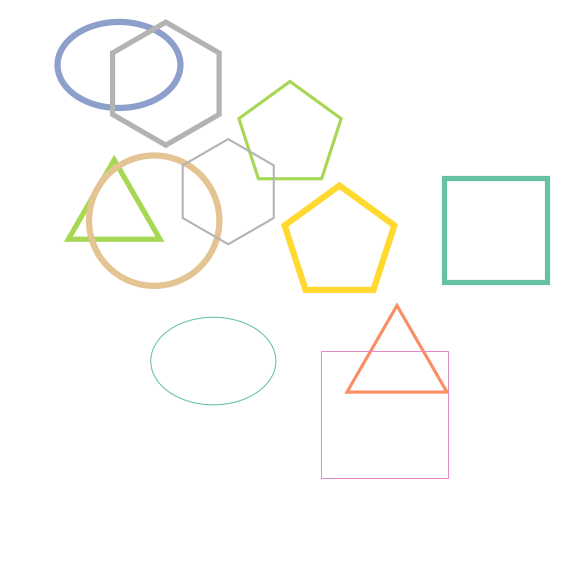[{"shape": "oval", "thickness": 0.5, "radius": 0.54, "center": [0.369, 0.374]}, {"shape": "square", "thickness": 2.5, "radius": 0.45, "center": [0.858, 0.601]}, {"shape": "triangle", "thickness": 1.5, "radius": 0.5, "center": [0.687, 0.37]}, {"shape": "oval", "thickness": 3, "radius": 0.53, "center": [0.206, 0.887]}, {"shape": "square", "thickness": 0.5, "radius": 0.55, "center": [0.666, 0.282]}, {"shape": "triangle", "thickness": 2.5, "radius": 0.46, "center": [0.198, 0.631]}, {"shape": "pentagon", "thickness": 1.5, "radius": 0.47, "center": [0.502, 0.765]}, {"shape": "pentagon", "thickness": 3, "radius": 0.5, "center": [0.588, 0.578]}, {"shape": "circle", "thickness": 3, "radius": 0.56, "center": [0.267, 0.617]}, {"shape": "hexagon", "thickness": 1, "radius": 0.46, "center": [0.395, 0.667]}, {"shape": "hexagon", "thickness": 2.5, "radius": 0.53, "center": [0.287, 0.854]}]